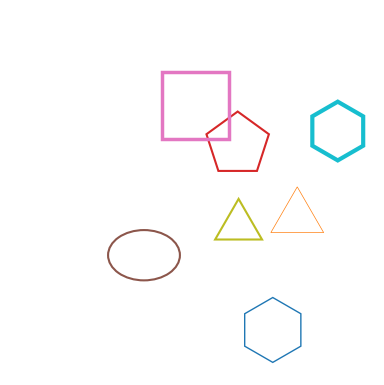[{"shape": "hexagon", "thickness": 1, "radius": 0.42, "center": [0.709, 0.143]}, {"shape": "triangle", "thickness": 0.5, "radius": 0.4, "center": [0.772, 0.435]}, {"shape": "pentagon", "thickness": 1.5, "radius": 0.43, "center": [0.617, 0.625]}, {"shape": "oval", "thickness": 1.5, "radius": 0.47, "center": [0.374, 0.337]}, {"shape": "square", "thickness": 2.5, "radius": 0.44, "center": [0.508, 0.727]}, {"shape": "triangle", "thickness": 1.5, "radius": 0.35, "center": [0.62, 0.413]}, {"shape": "hexagon", "thickness": 3, "radius": 0.38, "center": [0.877, 0.66]}]